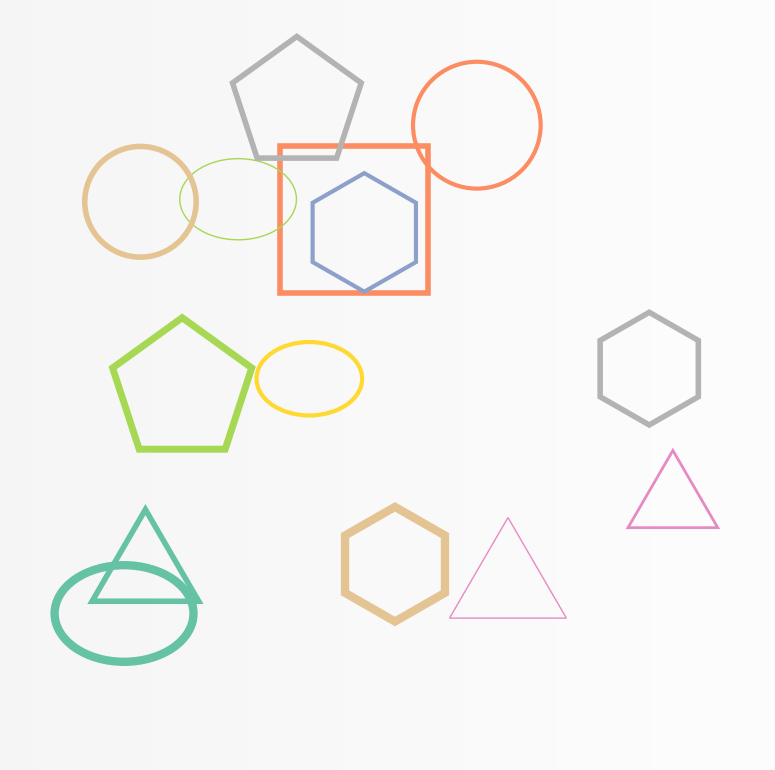[{"shape": "oval", "thickness": 3, "radius": 0.45, "center": [0.16, 0.203]}, {"shape": "triangle", "thickness": 2, "radius": 0.4, "center": [0.188, 0.259]}, {"shape": "square", "thickness": 2, "radius": 0.48, "center": [0.457, 0.715]}, {"shape": "circle", "thickness": 1.5, "radius": 0.41, "center": [0.615, 0.837]}, {"shape": "hexagon", "thickness": 1.5, "radius": 0.38, "center": [0.47, 0.698]}, {"shape": "triangle", "thickness": 1, "radius": 0.33, "center": [0.868, 0.348]}, {"shape": "triangle", "thickness": 0.5, "radius": 0.44, "center": [0.655, 0.241]}, {"shape": "oval", "thickness": 0.5, "radius": 0.38, "center": [0.307, 0.741]}, {"shape": "pentagon", "thickness": 2.5, "radius": 0.47, "center": [0.235, 0.493]}, {"shape": "oval", "thickness": 1.5, "radius": 0.34, "center": [0.399, 0.508]}, {"shape": "circle", "thickness": 2, "radius": 0.36, "center": [0.181, 0.738]}, {"shape": "hexagon", "thickness": 3, "radius": 0.37, "center": [0.51, 0.267]}, {"shape": "pentagon", "thickness": 2, "radius": 0.44, "center": [0.383, 0.865]}, {"shape": "hexagon", "thickness": 2, "radius": 0.37, "center": [0.838, 0.521]}]